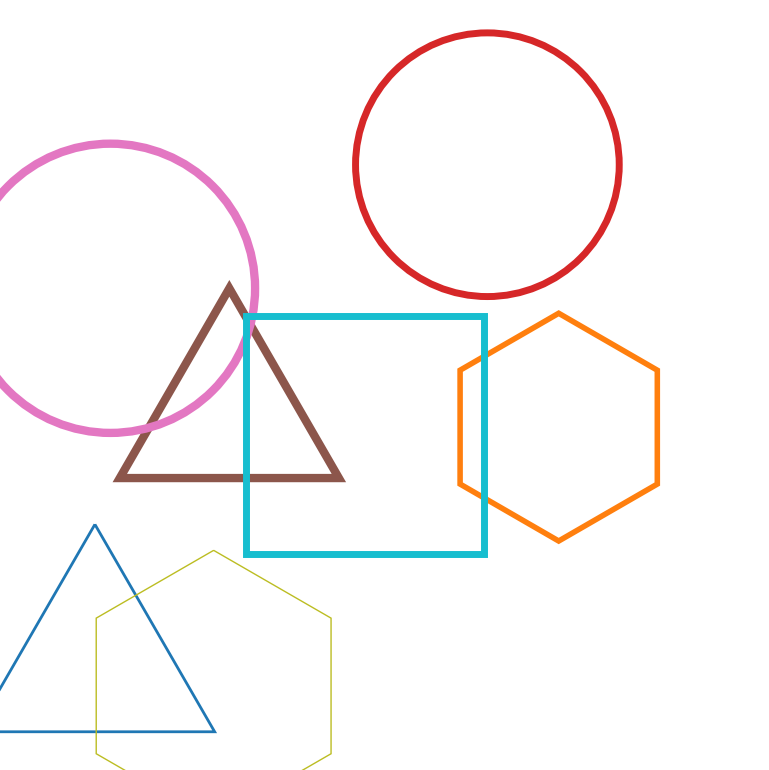[{"shape": "triangle", "thickness": 1, "radius": 0.9, "center": [0.123, 0.139]}, {"shape": "hexagon", "thickness": 2, "radius": 0.74, "center": [0.726, 0.445]}, {"shape": "circle", "thickness": 2.5, "radius": 0.86, "center": [0.633, 0.786]}, {"shape": "triangle", "thickness": 3, "radius": 0.82, "center": [0.298, 0.461]}, {"shape": "circle", "thickness": 3, "radius": 0.94, "center": [0.143, 0.626]}, {"shape": "hexagon", "thickness": 0.5, "radius": 0.88, "center": [0.277, 0.109]}, {"shape": "square", "thickness": 2.5, "radius": 0.77, "center": [0.474, 0.435]}]